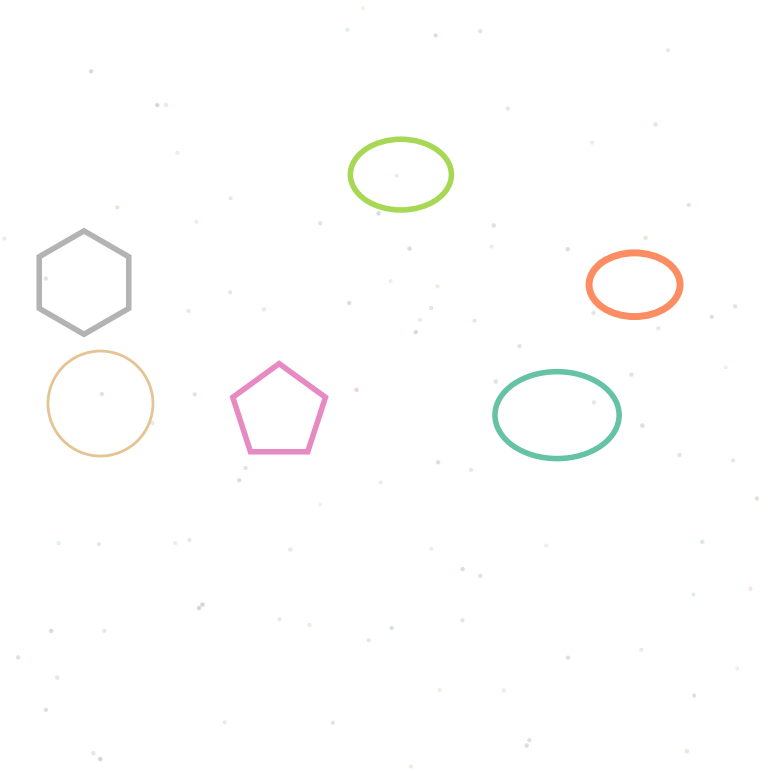[{"shape": "oval", "thickness": 2, "radius": 0.4, "center": [0.723, 0.461]}, {"shape": "oval", "thickness": 2.5, "radius": 0.3, "center": [0.824, 0.63]}, {"shape": "pentagon", "thickness": 2, "radius": 0.32, "center": [0.362, 0.464]}, {"shape": "oval", "thickness": 2, "radius": 0.33, "center": [0.521, 0.773]}, {"shape": "circle", "thickness": 1, "radius": 0.34, "center": [0.13, 0.476]}, {"shape": "hexagon", "thickness": 2, "radius": 0.34, "center": [0.109, 0.633]}]